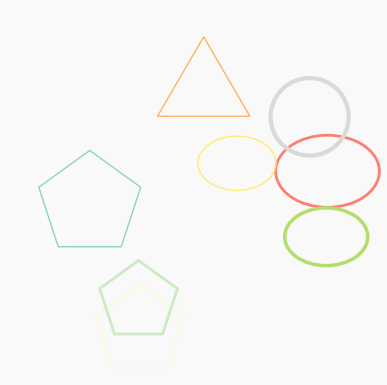[{"shape": "pentagon", "thickness": 1, "radius": 0.69, "center": [0.232, 0.471]}, {"shape": "pentagon", "thickness": 0.5, "radius": 0.6, "center": [0.362, 0.142]}, {"shape": "oval", "thickness": 2, "radius": 0.67, "center": [0.845, 0.555]}, {"shape": "triangle", "thickness": 1, "radius": 0.69, "center": [0.526, 0.767]}, {"shape": "oval", "thickness": 2.5, "radius": 0.54, "center": [0.842, 0.385]}, {"shape": "circle", "thickness": 3, "radius": 0.5, "center": [0.799, 0.696]}, {"shape": "pentagon", "thickness": 2, "radius": 0.53, "center": [0.357, 0.218]}, {"shape": "oval", "thickness": 1, "radius": 0.5, "center": [0.611, 0.576]}]